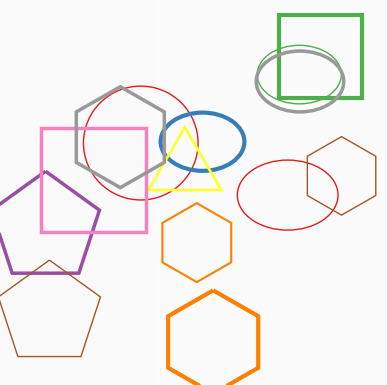[{"shape": "oval", "thickness": 1, "radius": 0.65, "center": [0.742, 0.493]}, {"shape": "circle", "thickness": 1, "radius": 0.74, "center": [0.363, 0.628]}, {"shape": "oval", "thickness": 3, "radius": 0.54, "center": [0.523, 0.632]}, {"shape": "square", "thickness": 3, "radius": 0.54, "center": [0.828, 0.852]}, {"shape": "oval", "thickness": 1, "radius": 0.54, "center": [0.772, 0.806]}, {"shape": "pentagon", "thickness": 2.5, "radius": 0.73, "center": [0.117, 0.409]}, {"shape": "hexagon", "thickness": 3, "radius": 0.67, "center": [0.55, 0.112]}, {"shape": "hexagon", "thickness": 1.5, "radius": 0.51, "center": [0.508, 0.37]}, {"shape": "triangle", "thickness": 2, "radius": 0.54, "center": [0.477, 0.561]}, {"shape": "pentagon", "thickness": 1, "radius": 0.69, "center": [0.128, 0.186]}, {"shape": "hexagon", "thickness": 1, "radius": 0.51, "center": [0.881, 0.543]}, {"shape": "square", "thickness": 2.5, "radius": 0.68, "center": [0.241, 0.532]}, {"shape": "hexagon", "thickness": 2.5, "radius": 0.66, "center": [0.31, 0.644]}, {"shape": "oval", "thickness": 2.5, "radius": 0.56, "center": [0.774, 0.788]}]